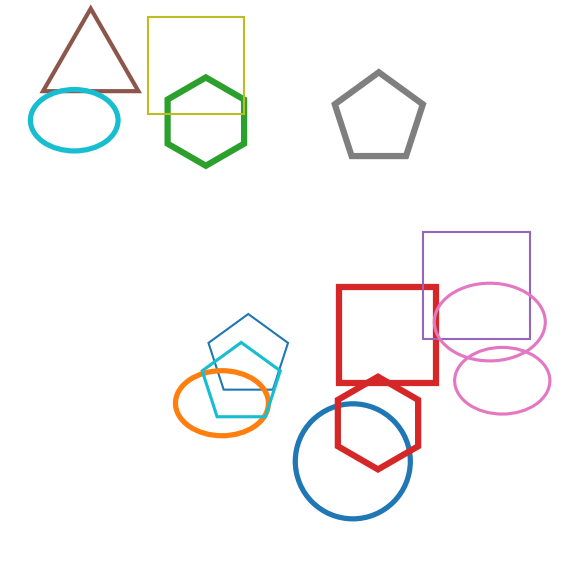[{"shape": "pentagon", "thickness": 1, "radius": 0.36, "center": [0.43, 0.383]}, {"shape": "circle", "thickness": 2.5, "radius": 0.5, "center": [0.611, 0.2]}, {"shape": "oval", "thickness": 2.5, "radius": 0.4, "center": [0.384, 0.301]}, {"shape": "hexagon", "thickness": 3, "radius": 0.38, "center": [0.356, 0.789]}, {"shape": "square", "thickness": 3, "radius": 0.42, "center": [0.671, 0.419]}, {"shape": "hexagon", "thickness": 3, "radius": 0.4, "center": [0.655, 0.267]}, {"shape": "square", "thickness": 1, "radius": 0.46, "center": [0.826, 0.505]}, {"shape": "triangle", "thickness": 2, "radius": 0.48, "center": [0.157, 0.889]}, {"shape": "oval", "thickness": 1.5, "radius": 0.41, "center": [0.87, 0.34]}, {"shape": "oval", "thickness": 1.5, "radius": 0.48, "center": [0.848, 0.441]}, {"shape": "pentagon", "thickness": 3, "radius": 0.4, "center": [0.656, 0.794]}, {"shape": "square", "thickness": 1, "radius": 0.42, "center": [0.339, 0.886]}, {"shape": "oval", "thickness": 2.5, "radius": 0.38, "center": [0.129, 0.791]}, {"shape": "pentagon", "thickness": 1.5, "radius": 0.36, "center": [0.418, 0.335]}]